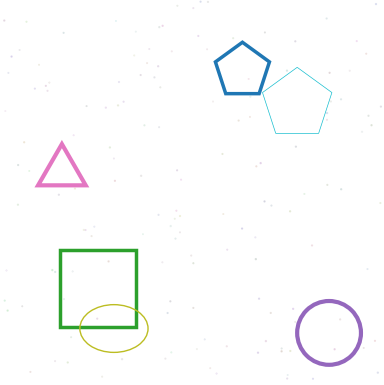[{"shape": "pentagon", "thickness": 2.5, "radius": 0.37, "center": [0.63, 0.816]}, {"shape": "square", "thickness": 2.5, "radius": 0.5, "center": [0.254, 0.251]}, {"shape": "circle", "thickness": 3, "radius": 0.41, "center": [0.855, 0.135]}, {"shape": "triangle", "thickness": 3, "radius": 0.36, "center": [0.161, 0.554]}, {"shape": "oval", "thickness": 1, "radius": 0.44, "center": [0.296, 0.147]}, {"shape": "pentagon", "thickness": 0.5, "radius": 0.47, "center": [0.772, 0.73]}]